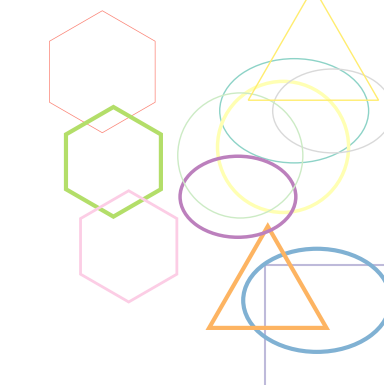[{"shape": "oval", "thickness": 1, "radius": 0.97, "center": [0.764, 0.712]}, {"shape": "circle", "thickness": 2.5, "radius": 0.85, "center": [0.735, 0.618]}, {"shape": "square", "thickness": 1.5, "radius": 0.94, "center": [0.876, 0.124]}, {"shape": "hexagon", "thickness": 0.5, "radius": 0.79, "center": [0.266, 0.814]}, {"shape": "oval", "thickness": 3, "radius": 0.96, "center": [0.823, 0.22]}, {"shape": "triangle", "thickness": 3, "radius": 0.88, "center": [0.696, 0.236]}, {"shape": "hexagon", "thickness": 3, "radius": 0.71, "center": [0.295, 0.58]}, {"shape": "hexagon", "thickness": 2, "radius": 0.72, "center": [0.334, 0.36]}, {"shape": "oval", "thickness": 1, "radius": 0.78, "center": [0.864, 0.712]}, {"shape": "oval", "thickness": 2.5, "radius": 0.75, "center": [0.618, 0.489]}, {"shape": "circle", "thickness": 1, "radius": 0.81, "center": [0.624, 0.596]}, {"shape": "triangle", "thickness": 1, "radius": 0.98, "center": [0.814, 0.837]}]